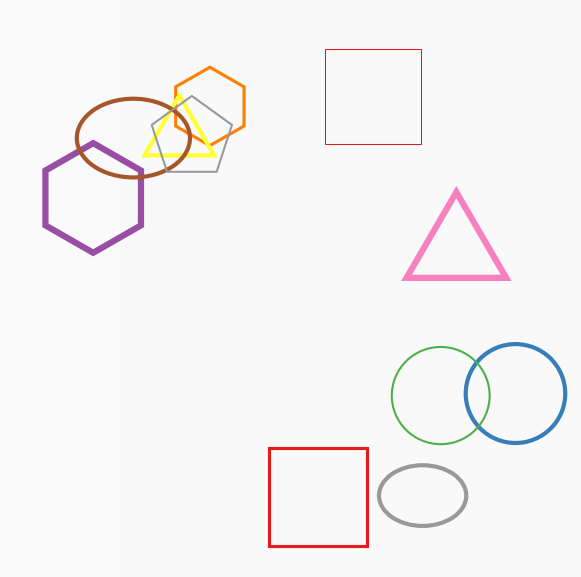[{"shape": "square", "thickness": 1.5, "radius": 0.42, "center": [0.548, 0.139]}, {"shape": "square", "thickness": 0.5, "radius": 0.41, "center": [0.642, 0.831]}, {"shape": "circle", "thickness": 2, "radius": 0.43, "center": [0.887, 0.318]}, {"shape": "circle", "thickness": 1, "radius": 0.42, "center": [0.758, 0.314]}, {"shape": "hexagon", "thickness": 3, "radius": 0.47, "center": [0.16, 0.656]}, {"shape": "hexagon", "thickness": 1.5, "radius": 0.34, "center": [0.361, 0.815]}, {"shape": "triangle", "thickness": 2, "radius": 0.35, "center": [0.309, 0.765]}, {"shape": "oval", "thickness": 2, "radius": 0.49, "center": [0.229, 0.76]}, {"shape": "triangle", "thickness": 3, "radius": 0.49, "center": [0.785, 0.567]}, {"shape": "pentagon", "thickness": 1, "radius": 0.36, "center": [0.33, 0.76]}, {"shape": "oval", "thickness": 2, "radius": 0.38, "center": [0.727, 0.141]}]